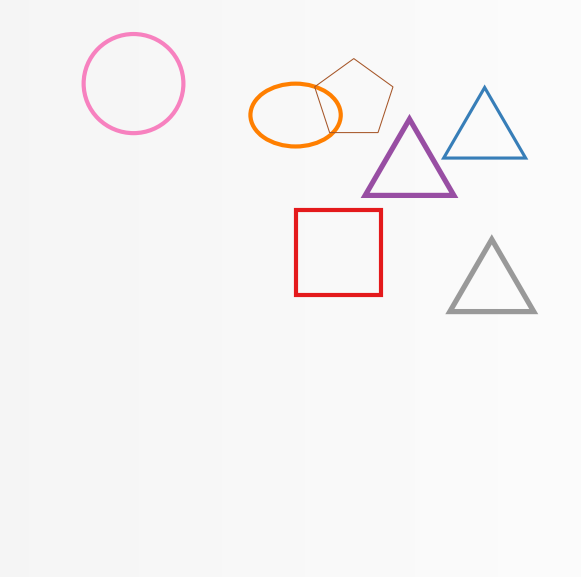[{"shape": "square", "thickness": 2, "radius": 0.37, "center": [0.582, 0.562]}, {"shape": "triangle", "thickness": 1.5, "radius": 0.41, "center": [0.834, 0.766]}, {"shape": "triangle", "thickness": 2.5, "radius": 0.44, "center": [0.705, 0.705]}, {"shape": "oval", "thickness": 2, "radius": 0.39, "center": [0.509, 0.8]}, {"shape": "pentagon", "thickness": 0.5, "radius": 0.35, "center": [0.609, 0.827]}, {"shape": "circle", "thickness": 2, "radius": 0.43, "center": [0.23, 0.854]}, {"shape": "triangle", "thickness": 2.5, "radius": 0.42, "center": [0.846, 0.501]}]